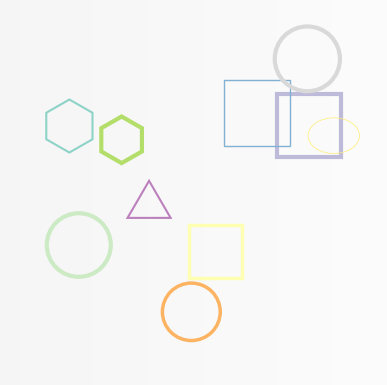[{"shape": "hexagon", "thickness": 1.5, "radius": 0.34, "center": [0.179, 0.673]}, {"shape": "square", "thickness": 2.5, "radius": 0.34, "center": [0.555, 0.346]}, {"shape": "square", "thickness": 3, "radius": 0.41, "center": [0.797, 0.674]}, {"shape": "square", "thickness": 1, "radius": 0.42, "center": [0.664, 0.707]}, {"shape": "circle", "thickness": 2.5, "radius": 0.37, "center": [0.494, 0.19]}, {"shape": "hexagon", "thickness": 3, "radius": 0.3, "center": [0.314, 0.637]}, {"shape": "circle", "thickness": 3, "radius": 0.42, "center": [0.793, 0.847]}, {"shape": "triangle", "thickness": 1.5, "radius": 0.32, "center": [0.385, 0.466]}, {"shape": "circle", "thickness": 3, "radius": 0.41, "center": [0.203, 0.364]}, {"shape": "oval", "thickness": 0.5, "radius": 0.33, "center": [0.861, 0.648]}]